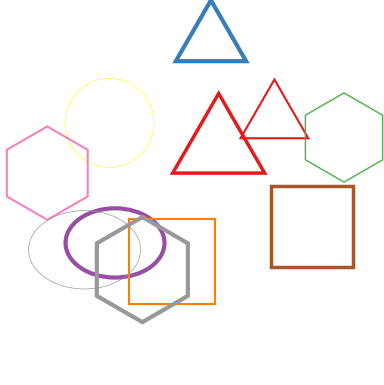[{"shape": "triangle", "thickness": 1.5, "radius": 0.51, "center": [0.713, 0.692]}, {"shape": "triangle", "thickness": 2.5, "radius": 0.69, "center": [0.568, 0.619]}, {"shape": "triangle", "thickness": 3, "radius": 0.53, "center": [0.548, 0.894]}, {"shape": "hexagon", "thickness": 1, "radius": 0.58, "center": [0.894, 0.643]}, {"shape": "oval", "thickness": 3, "radius": 0.64, "center": [0.299, 0.369]}, {"shape": "square", "thickness": 1.5, "radius": 0.55, "center": [0.446, 0.321]}, {"shape": "circle", "thickness": 0.5, "radius": 0.58, "center": [0.284, 0.681]}, {"shape": "square", "thickness": 2.5, "radius": 0.53, "center": [0.81, 0.412]}, {"shape": "hexagon", "thickness": 1.5, "radius": 0.61, "center": [0.123, 0.55]}, {"shape": "oval", "thickness": 0.5, "radius": 0.73, "center": [0.22, 0.351]}, {"shape": "hexagon", "thickness": 3, "radius": 0.68, "center": [0.37, 0.3]}]